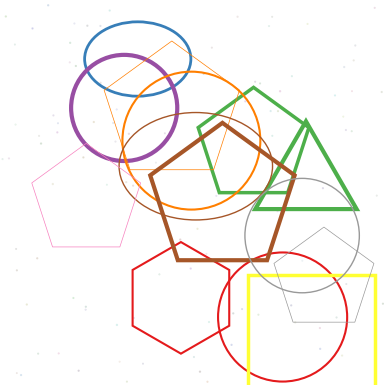[{"shape": "circle", "thickness": 1.5, "radius": 0.84, "center": [0.734, 0.177]}, {"shape": "hexagon", "thickness": 1.5, "radius": 0.72, "center": [0.47, 0.226]}, {"shape": "oval", "thickness": 2, "radius": 0.69, "center": [0.358, 0.847]}, {"shape": "pentagon", "thickness": 2.5, "radius": 0.76, "center": [0.659, 0.622]}, {"shape": "triangle", "thickness": 3, "radius": 0.76, "center": [0.795, 0.533]}, {"shape": "circle", "thickness": 3, "radius": 0.69, "center": [0.323, 0.72]}, {"shape": "pentagon", "thickness": 0.5, "radius": 0.92, "center": [0.446, 0.709]}, {"shape": "circle", "thickness": 1.5, "radius": 0.9, "center": [0.497, 0.635]}, {"shape": "square", "thickness": 2.5, "radius": 0.83, "center": [0.81, 0.12]}, {"shape": "pentagon", "thickness": 3, "radius": 0.99, "center": [0.578, 0.484]}, {"shape": "oval", "thickness": 1, "radius": 1.0, "center": [0.509, 0.568]}, {"shape": "pentagon", "thickness": 0.5, "radius": 0.74, "center": [0.224, 0.479]}, {"shape": "circle", "thickness": 1, "radius": 0.74, "center": [0.785, 0.388]}, {"shape": "pentagon", "thickness": 0.5, "radius": 0.68, "center": [0.841, 0.274]}]